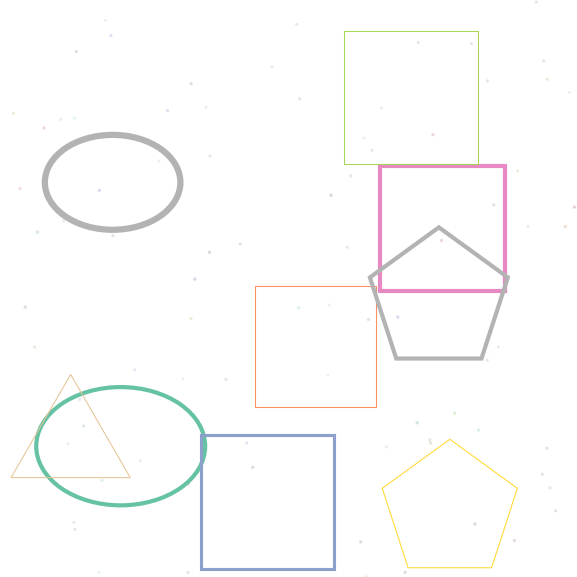[{"shape": "oval", "thickness": 2, "radius": 0.73, "center": [0.209, 0.226]}, {"shape": "square", "thickness": 0.5, "radius": 0.52, "center": [0.546, 0.399]}, {"shape": "square", "thickness": 1.5, "radius": 0.58, "center": [0.463, 0.13]}, {"shape": "square", "thickness": 2, "radius": 0.54, "center": [0.766, 0.603]}, {"shape": "square", "thickness": 0.5, "radius": 0.58, "center": [0.712, 0.831]}, {"shape": "pentagon", "thickness": 0.5, "radius": 0.61, "center": [0.779, 0.115]}, {"shape": "triangle", "thickness": 0.5, "radius": 0.6, "center": [0.122, 0.232]}, {"shape": "pentagon", "thickness": 2, "radius": 0.63, "center": [0.76, 0.48]}, {"shape": "oval", "thickness": 3, "radius": 0.59, "center": [0.195, 0.683]}]